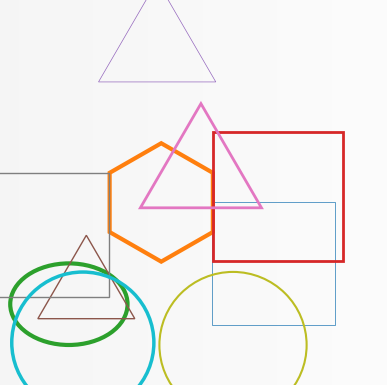[{"shape": "square", "thickness": 0.5, "radius": 0.8, "center": [0.706, 0.316]}, {"shape": "hexagon", "thickness": 3, "radius": 0.77, "center": [0.416, 0.474]}, {"shape": "oval", "thickness": 3, "radius": 0.76, "center": [0.178, 0.21]}, {"shape": "square", "thickness": 2, "radius": 0.84, "center": [0.717, 0.49]}, {"shape": "triangle", "thickness": 0.5, "radius": 0.87, "center": [0.406, 0.875]}, {"shape": "triangle", "thickness": 1, "radius": 0.72, "center": [0.223, 0.244]}, {"shape": "triangle", "thickness": 2, "radius": 0.9, "center": [0.519, 0.55]}, {"shape": "square", "thickness": 1, "radius": 0.81, "center": [0.118, 0.39]}, {"shape": "circle", "thickness": 1.5, "radius": 0.95, "center": [0.601, 0.104]}, {"shape": "circle", "thickness": 2.5, "radius": 0.92, "center": [0.214, 0.11]}]